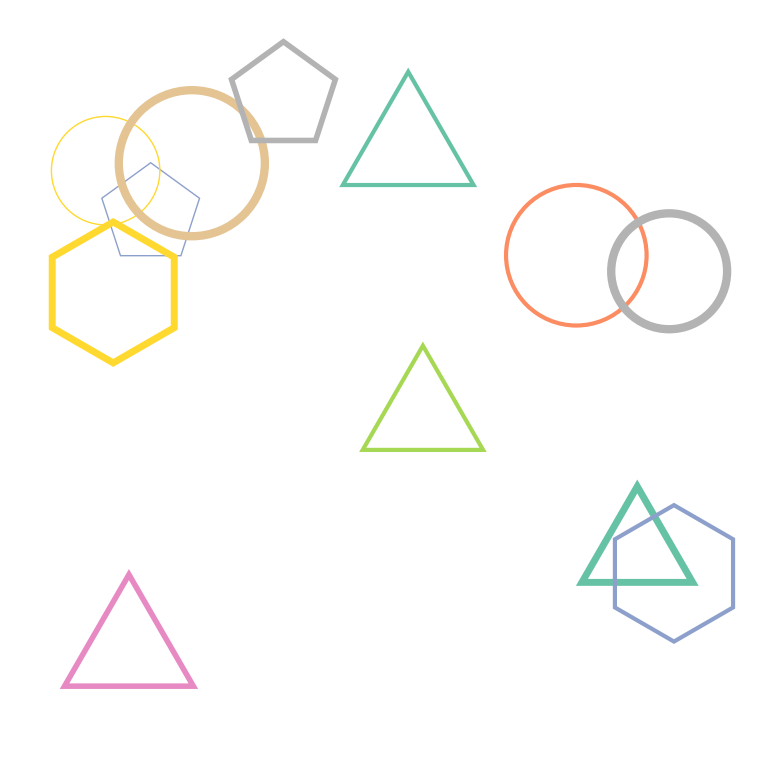[{"shape": "triangle", "thickness": 1.5, "radius": 0.49, "center": [0.53, 0.809]}, {"shape": "triangle", "thickness": 2.5, "radius": 0.42, "center": [0.828, 0.285]}, {"shape": "circle", "thickness": 1.5, "radius": 0.46, "center": [0.748, 0.669]}, {"shape": "pentagon", "thickness": 0.5, "radius": 0.33, "center": [0.196, 0.722]}, {"shape": "hexagon", "thickness": 1.5, "radius": 0.44, "center": [0.875, 0.255]}, {"shape": "triangle", "thickness": 2, "radius": 0.48, "center": [0.167, 0.157]}, {"shape": "triangle", "thickness": 1.5, "radius": 0.45, "center": [0.549, 0.461]}, {"shape": "circle", "thickness": 0.5, "radius": 0.35, "center": [0.137, 0.778]}, {"shape": "hexagon", "thickness": 2.5, "radius": 0.46, "center": [0.147, 0.62]}, {"shape": "circle", "thickness": 3, "radius": 0.47, "center": [0.249, 0.788]}, {"shape": "pentagon", "thickness": 2, "radius": 0.35, "center": [0.368, 0.875]}, {"shape": "circle", "thickness": 3, "radius": 0.38, "center": [0.869, 0.648]}]